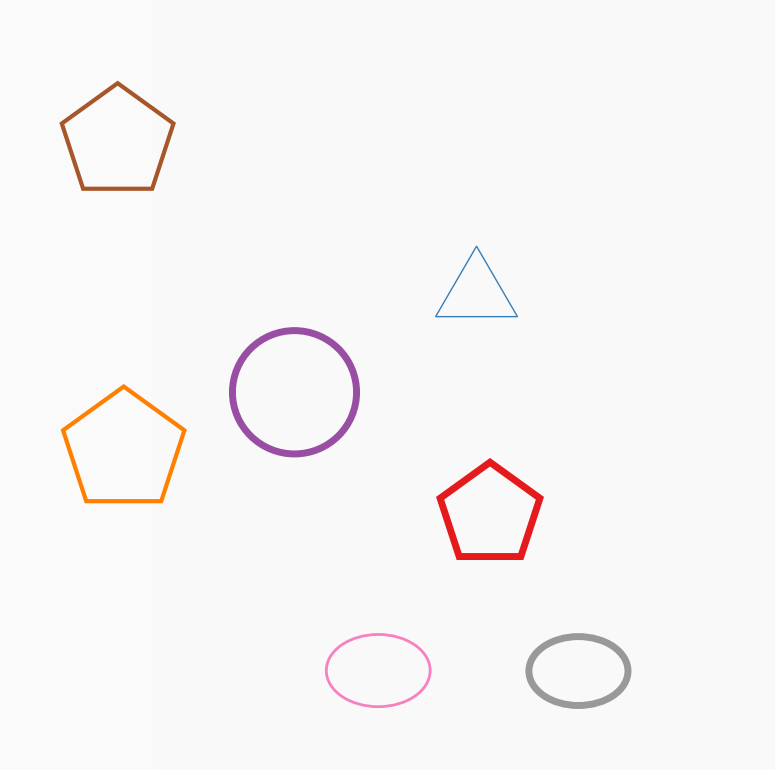[{"shape": "pentagon", "thickness": 2.5, "radius": 0.34, "center": [0.632, 0.332]}, {"shape": "triangle", "thickness": 0.5, "radius": 0.3, "center": [0.615, 0.619]}, {"shape": "circle", "thickness": 2.5, "radius": 0.4, "center": [0.38, 0.491]}, {"shape": "pentagon", "thickness": 1.5, "radius": 0.41, "center": [0.16, 0.416]}, {"shape": "pentagon", "thickness": 1.5, "radius": 0.38, "center": [0.152, 0.816]}, {"shape": "oval", "thickness": 1, "radius": 0.34, "center": [0.488, 0.129]}, {"shape": "oval", "thickness": 2.5, "radius": 0.32, "center": [0.746, 0.129]}]